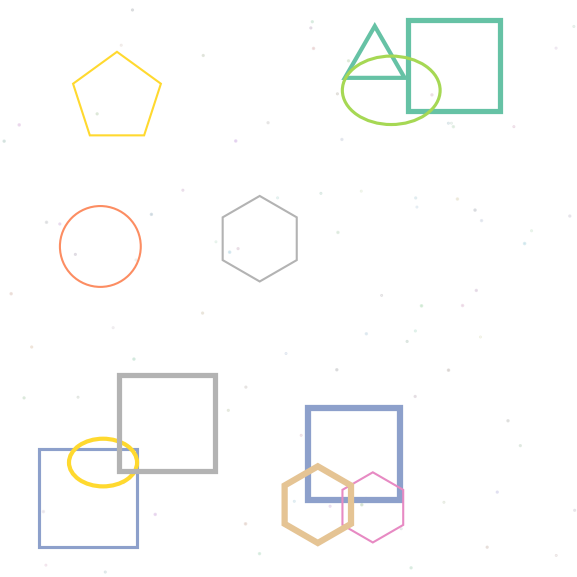[{"shape": "triangle", "thickness": 2, "radius": 0.3, "center": [0.649, 0.894]}, {"shape": "square", "thickness": 2.5, "radius": 0.4, "center": [0.787, 0.885]}, {"shape": "circle", "thickness": 1, "radius": 0.35, "center": [0.174, 0.572]}, {"shape": "square", "thickness": 1.5, "radius": 0.42, "center": [0.152, 0.137]}, {"shape": "square", "thickness": 3, "radius": 0.4, "center": [0.614, 0.213]}, {"shape": "hexagon", "thickness": 1, "radius": 0.3, "center": [0.646, 0.121]}, {"shape": "oval", "thickness": 1.5, "radius": 0.42, "center": [0.677, 0.843]}, {"shape": "pentagon", "thickness": 1, "radius": 0.4, "center": [0.203, 0.829]}, {"shape": "oval", "thickness": 2, "radius": 0.29, "center": [0.178, 0.198]}, {"shape": "hexagon", "thickness": 3, "radius": 0.33, "center": [0.55, 0.125]}, {"shape": "hexagon", "thickness": 1, "radius": 0.37, "center": [0.45, 0.586]}, {"shape": "square", "thickness": 2.5, "radius": 0.42, "center": [0.289, 0.266]}]